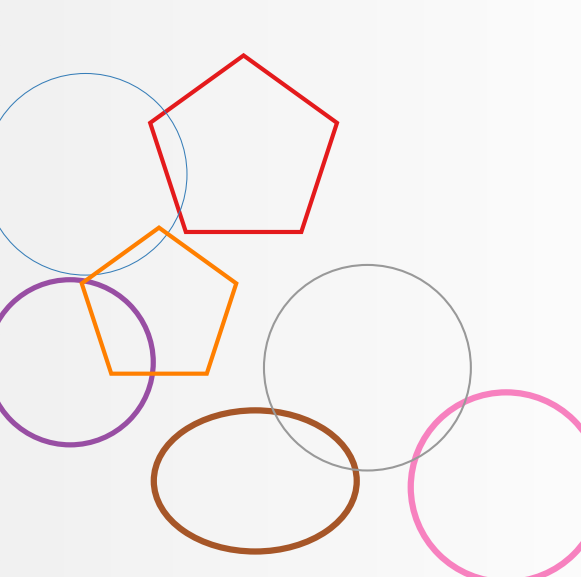[{"shape": "pentagon", "thickness": 2, "radius": 0.84, "center": [0.419, 0.734]}, {"shape": "circle", "thickness": 0.5, "radius": 0.87, "center": [0.147, 0.697]}, {"shape": "circle", "thickness": 2.5, "radius": 0.71, "center": [0.121, 0.372]}, {"shape": "pentagon", "thickness": 2, "radius": 0.7, "center": [0.274, 0.465]}, {"shape": "oval", "thickness": 3, "radius": 0.87, "center": [0.439, 0.166]}, {"shape": "circle", "thickness": 3, "radius": 0.82, "center": [0.871, 0.155]}, {"shape": "circle", "thickness": 1, "radius": 0.89, "center": [0.632, 0.362]}]